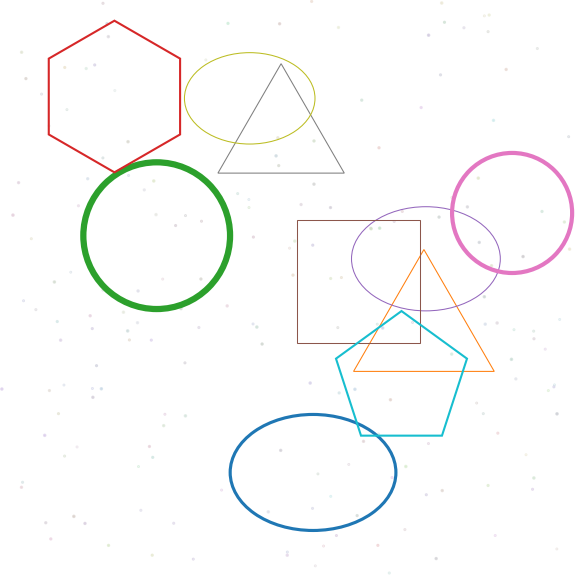[{"shape": "oval", "thickness": 1.5, "radius": 0.72, "center": [0.542, 0.181]}, {"shape": "triangle", "thickness": 0.5, "radius": 0.7, "center": [0.734, 0.426]}, {"shape": "circle", "thickness": 3, "radius": 0.64, "center": [0.271, 0.591]}, {"shape": "hexagon", "thickness": 1, "radius": 0.66, "center": [0.198, 0.832]}, {"shape": "oval", "thickness": 0.5, "radius": 0.64, "center": [0.738, 0.551]}, {"shape": "square", "thickness": 0.5, "radius": 0.53, "center": [0.621, 0.512]}, {"shape": "circle", "thickness": 2, "radius": 0.52, "center": [0.887, 0.63]}, {"shape": "triangle", "thickness": 0.5, "radius": 0.63, "center": [0.487, 0.763]}, {"shape": "oval", "thickness": 0.5, "radius": 0.57, "center": [0.432, 0.829]}, {"shape": "pentagon", "thickness": 1, "radius": 0.6, "center": [0.695, 0.341]}]